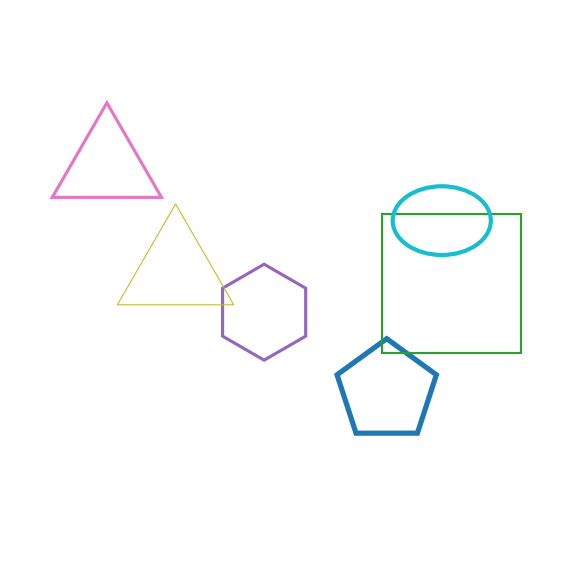[{"shape": "pentagon", "thickness": 2.5, "radius": 0.45, "center": [0.67, 0.322]}, {"shape": "square", "thickness": 1, "radius": 0.6, "center": [0.782, 0.508]}, {"shape": "hexagon", "thickness": 1.5, "radius": 0.42, "center": [0.457, 0.459]}, {"shape": "triangle", "thickness": 1.5, "radius": 0.55, "center": [0.185, 0.712]}, {"shape": "triangle", "thickness": 0.5, "radius": 0.58, "center": [0.304, 0.53]}, {"shape": "oval", "thickness": 2, "radius": 0.42, "center": [0.765, 0.617]}]